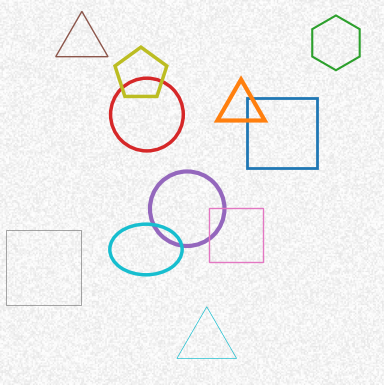[{"shape": "square", "thickness": 2, "radius": 0.46, "center": [0.732, 0.655]}, {"shape": "triangle", "thickness": 3, "radius": 0.36, "center": [0.626, 0.723]}, {"shape": "hexagon", "thickness": 1.5, "radius": 0.36, "center": [0.873, 0.889]}, {"shape": "circle", "thickness": 2.5, "radius": 0.47, "center": [0.382, 0.702]}, {"shape": "circle", "thickness": 3, "radius": 0.48, "center": [0.486, 0.458]}, {"shape": "triangle", "thickness": 1, "radius": 0.39, "center": [0.213, 0.892]}, {"shape": "square", "thickness": 1, "radius": 0.35, "center": [0.613, 0.389]}, {"shape": "square", "thickness": 0.5, "radius": 0.49, "center": [0.112, 0.305]}, {"shape": "pentagon", "thickness": 2.5, "radius": 0.35, "center": [0.366, 0.807]}, {"shape": "triangle", "thickness": 0.5, "radius": 0.45, "center": [0.537, 0.114]}, {"shape": "oval", "thickness": 2.5, "radius": 0.47, "center": [0.379, 0.352]}]